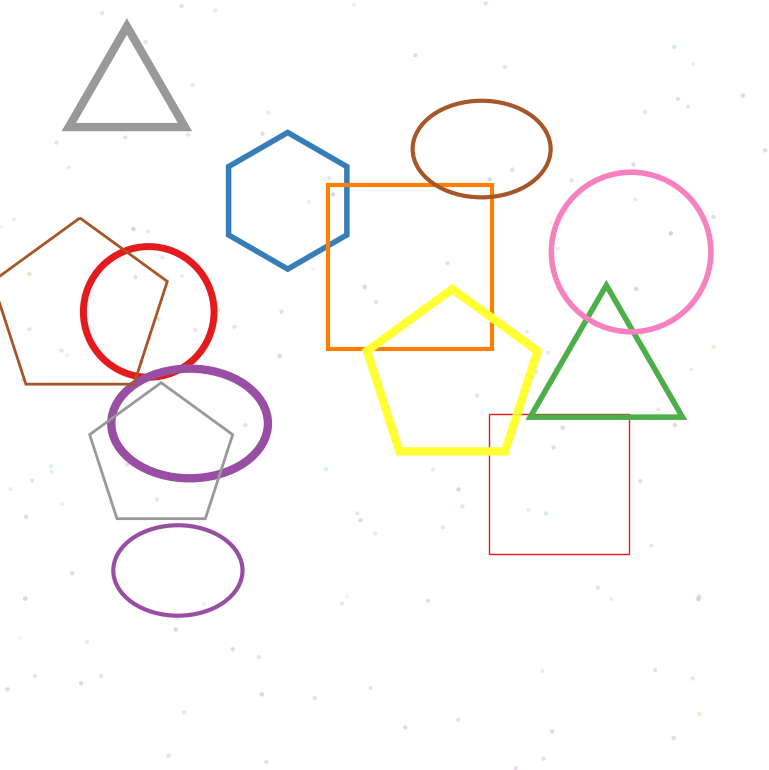[{"shape": "square", "thickness": 0.5, "radius": 0.46, "center": [0.726, 0.371]}, {"shape": "circle", "thickness": 2.5, "radius": 0.42, "center": [0.193, 0.595]}, {"shape": "hexagon", "thickness": 2, "radius": 0.44, "center": [0.374, 0.739]}, {"shape": "triangle", "thickness": 2, "radius": 0.57, "center": [0.787, 0.515]}, {"shape": "oval", "thickness": 3, "radius": 0.51, "center": [0.246, 0.45]}, {"shape": "oval", "thickness": 1.5, "radius": 0.42, "center": [0.231, 0.259]}, {"shape": "square", "thickness": 1.5, "radius": 0.53, "center": [0.532, 0.653]}, {"shape": "pentagon", "thickness": 3, "radius": 0.58, "center": [0.587, 0.508]}, {"shape": "oval", "thickness": 1.5, "radius": 0.45, "center": [0.626, 0.806]}, {"shape": "pentagon", "thickness": 1, "radius": 0.6, "center": [0.104, 0.598]}, {"shape": "circle", "thickness": 2, "radius": 0.52, "center": [0.82, 0.673]}, {"shape": "triangle", "thickness": 3, "radius": 0.44, "center": [0.165, 0.879]}, {"shape": "pentagon", "thickness": 1, "radius": 0.49, "center": [0.209, 0.405]}]